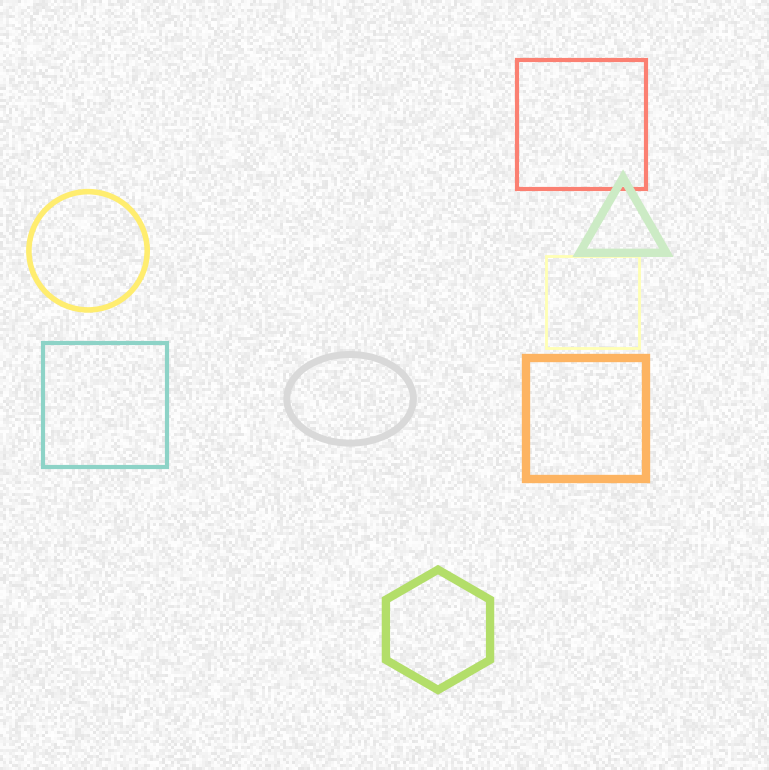[{"shape": "square", "thickness": 1.5, "radius": 0.4, "center": [0.136, 0.474]}, {"shape": "square", "thickness": 1, "radius": 0.3, "center": [0.769, 0.608]}, {"shape": "square", "thickness": 1.5, "radius": 0.42, "center": [0.755, 0.838]}, {"shape": "square", "thickness": 3, "radius": 0.39, "center": [0.761, 0.457]}, {"shape": "hexagon", "thickness": 3, "radius": 0.39, "center": [0.569, 0.182]}, {"shape": "oval", "thickness": 2.5, "radius": 0.41, "center": [0.455, 0.482]}, {"shape": "triangle", "thickness": 3, "radius": 0.33, "center": [0.809, 0.704]}, {"shape": "circle", "thickness": 2, "radius": 0.38, "center": [0.114, 0.674]}]